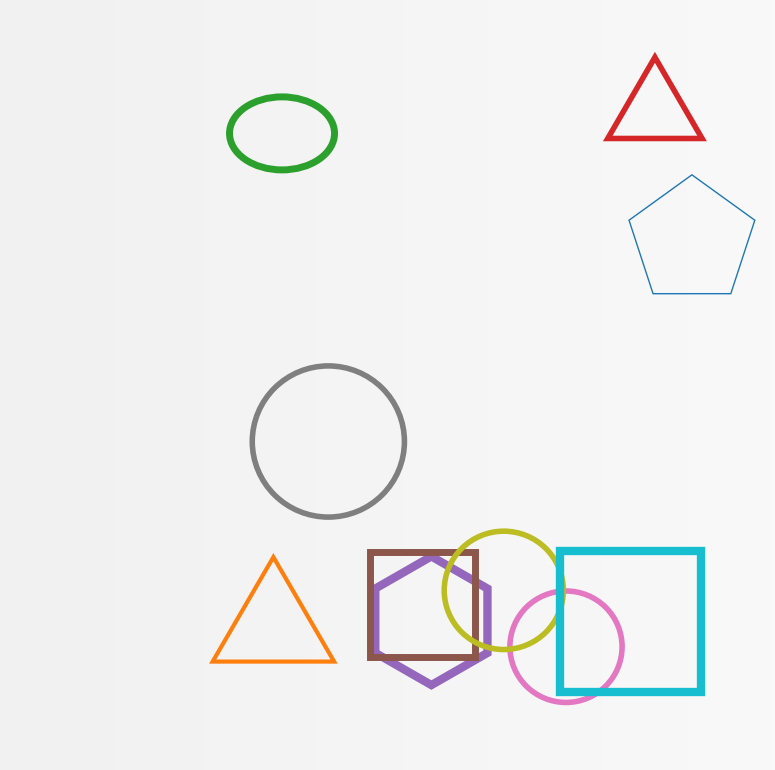[{"shape": "pentagon", "thickness": 0.5, "radius": 0.43, "center": [0.893, 0.688]}, {"shape": "triangle", "thickness": 1.5, "radius": 0.45, "center": [0.353, 0.186]}, {"shape": "oval", "thickness": 2.5, "radius": 0.34, "center": [0.364, 0.827]}, {"shape": "triangle", "thickness": 2, "radius": 0.35, "center": [0.845, 0.855]}, {"shape": "hexagon", "thickness": 3, "radius": 0.42, "center": [0.557, 0.194]}, {"shape": "square", "thickness": 2.5, "radius": 0.34, "center": [0.545, 0.215]}, {"shape": "circle", "thickness": 2, "radius": 0.36, "center": [0.73, 0.16]}, {"shape": "circle", "thickness": 2, "radius": 0.49, "center": [0.424, 0.427]}, {"shape": "circle", "thickness": 2, "radius": 0.38, "center": [0.65, 0.233]}, {"shape": "square", "thickness": 3, "radius": 0.46, "center": [0.814, 0.193]}]